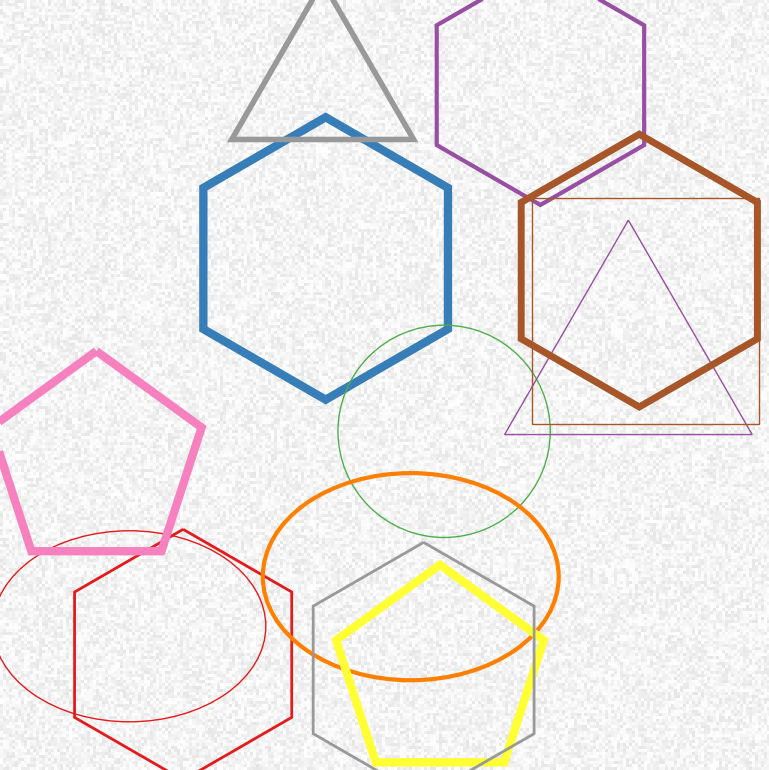[{"shape": "oval", "thickness": 0.5, "radius": 0.89, "center": [0.168, 0.187]}, {"shape": "hexagon", "thickness": 1, "radius": 0.81, "center": [0.238, 0.15]}, {"shape": "hexagon", "thickness": 3, "radius": 0.92, "center": [0.423, 0.664]}, {"shape": "circle", "thickness": 0.5, "radius": 0.69, "center": [0.577, 0.44]}, {"shape": "triangle", "thickness": 0.5, "radius": 0.93, "center": [0.816, 0.528]}, {"shape": "hexagon", "thickness": 1.5, "radius": 0.78, "center": [0.702, 0.889]}, {"shape": "oval", "thickness": 1.5, "radius": 0.96, "center": [0.533, 0.251]}, {"shape": "pentagon", "thickness": 3, "radius": 0.71, "center": [0.571, 0.125]}, {"shape": "hexagon", "thickness": 2.5, "radius": 0.89, "center": [0.83, 0.649]}, {"shape": "square", "thickness": 0.5, "radius": 0.74, "center": [0.839, 0.596]}, {"shape": "pentagon", "thickness": 3, "radius": 0.72, "center": [0.125, 0.4]}, {"shape": "triangle", "thickness": 2, "radius": 0.68, "center": [0.419, 0.887]}, {"shape": "hexagon", "thickness": 1, "radius": 0.83, "center": [0.55, 0.13]}]